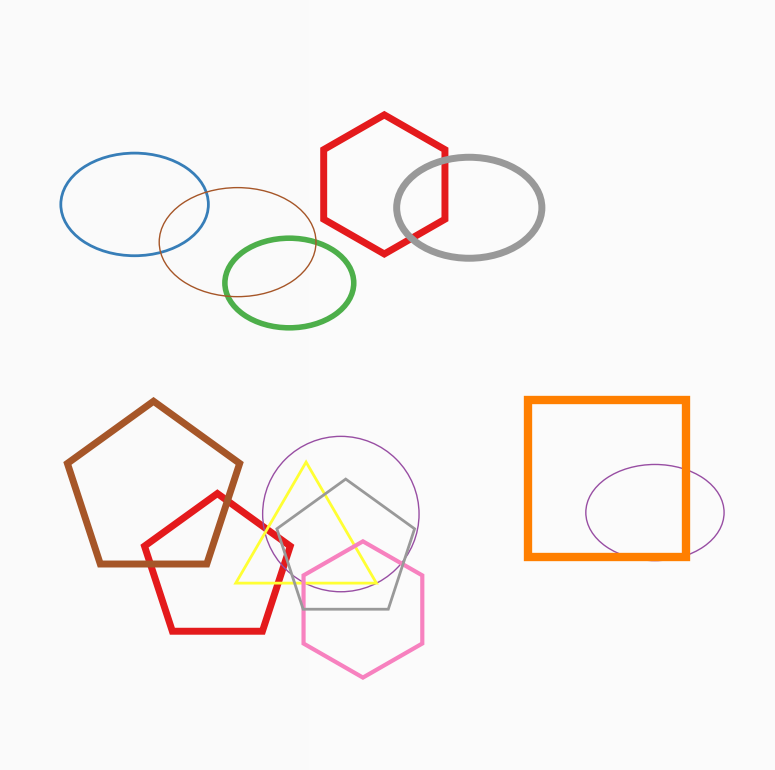[{"shape": "pentagon", "thickness": 2.5, "radius": 0.49, "center": [0.281, 0.26]}, {"shape": "hexagon", "thickness": 2.5, "radius": 0.45, "center": [0.496, 0.76]}, {"shape": "oval", "thickness": 1, "radius": 0.48, "center": [0.174, 0.735]}, {"shape": "oval", "thickness": 2, "radius": 0.42, "center": [0.373, 0.632]}, {"shape": "oval", "thickness": 0.5, "radius": 0.45, "center": [0.845, 0.334]}, {"shape": "circle", "thickness": 0.5, "radius": 0.5, "center": [0.44, 0.332]}, {"shape": "square", "thickness": 3, "radius": 0.51, "center": [0.783, 0.379]}, {"shape": "triangle", "thickness": 1, "radius": 0.52, "center": [0.395, 0.295]}, {"shape": "pentagon", "thickness": 2.5, "radius": 0.58, "center": [0.198, 0.362]}, {"shape": "oval", "thickness": 0.5, "radius": 0.51, "center": [0.307, 0.686]}, {"shape": "hexagon", "thickness": 1.5, "radius": 0.44, "center": [0.468, 0.208]}, {"shape": "oval", "thickness": 2.5, "radius": 0.47, "center": [0.606, 0.73]}, {"shape": "pentagon", "thickness": 1, "radius": 0.47, "center": [0.446, 0.284]}]